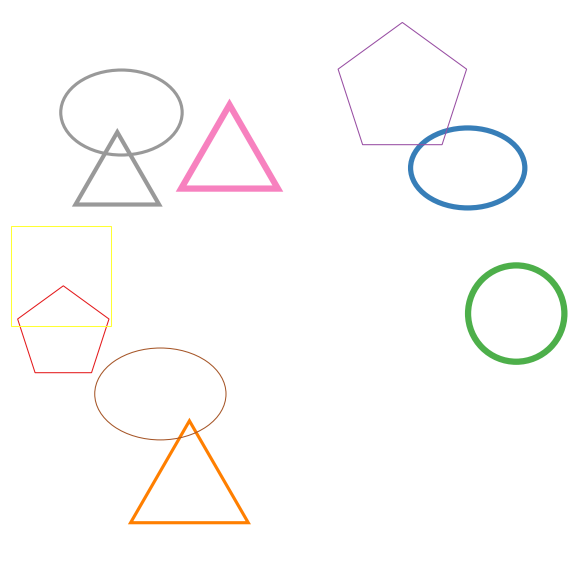[{"shape": "pentagon", "thickness": 0.5, "radius": 0.42, "center": [0.11, 0.421]}, {"shape": "oval", "thickness": 2.5, "radius": 0.49, "center": [0.81, 0.708]}, {"shape": "circle", "thickness": 3, "radius": 0.42, "center": [0.894, 0.456]}, {"shape": "pentagon", "thickness": 0.5, "radius": 0.59, "center": [0.697, 0.843]}, {"shape": "triangle", "thickness": 1.5, "radius": 0.59, "center": [0.328, 0.153]}, {"shape": "square", "thickness": 0.5, "radius": 0.43, "center": [0.106, 0.521]}, {"shape": "oval", "thickness": 0.5, "radius": 0.57, "center": [0.278, 0.317]}, {"shape": "triangle", "thickness": 3, "radius": 0.48, "center": [0.397, 0.721]}, {"shape": "triangle", "thickness": 2, "radius": 0.42, "center": [0.203, 0.687]}, {"shape": "oval", "thickness": 1.5, "radius": 0.53, "center": [0.21, 0.804]}]